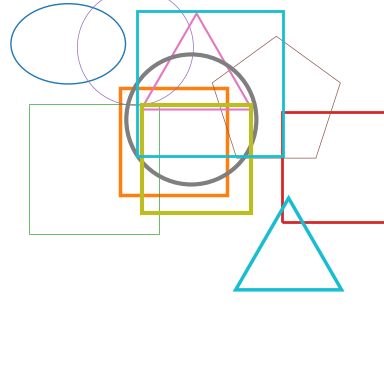[{"shape": "oval", "thickness": 1, "radius": 0.74, "center": [0.177, 0.886]}, {"shape": "square", "thickness": 2.5, "radius": 0.7, "center": [0.452, 0.633]}, {"shape": "square", "thickness": 0.5, "radius": 0.84, "center": [0.243, 0.56]}, {"shape": "square", "thickness": 2, "radius": 0.71, "center": [0.874, 0.566]}, {"shape": "circle", "thickness": 0.5, "radius": 0.75, "center": [0.352, 0.877]}, {"shape": "pentagon", "thickness": 0.5, "radius": 0.87, "center": [0.718, 0.731]}, {"shape": "triangle", "thickness": 1.5, "radius": 0.83, "center": [0.511, 0.799]}, {"shape": "circle", "thickness": 3, "radius": 0.84, "center": [0.497, 0.69]}, {"shape": "square", "thickness": 3, "radius": 0.7, "center": [0.51, 0.588]}, {"shape": "triangle", "thickness": 2.5, "radius": 0.79, "center": [0.75, 0.327]}, {"shape": "square", "thickness": 2, "radius": 0.94, "center": [0.545, 0.783]}]